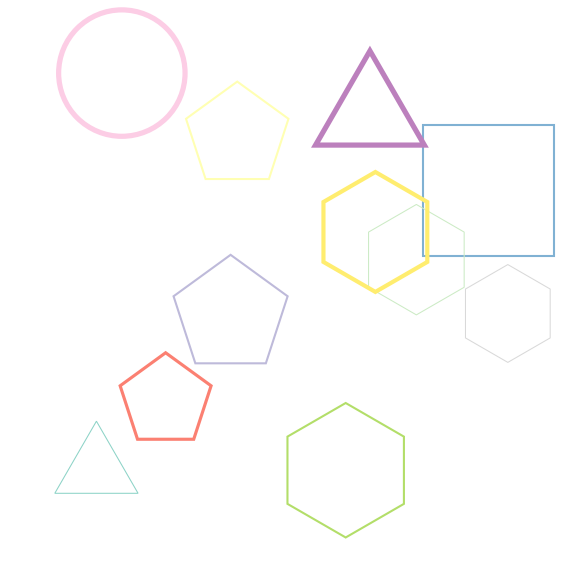[{"shape": "triangle", "thickness": 0.5, "radius": 0.42, "center": [0.167, 0.187]}, {"shape": "pentagon", "thickness": 1, "radius": 0.47, "center": [0.411, 0.765]}, {"shape": "pentagon", "thickness": 1, "radius": 0.52, "center": [0.399, 0.454]}, {"shape": "pentagon", "thickness": 1.5, "radius": 0.41, "center": [0.287, 0.305]}, {"shape": "square", "thickness": 1, "radius": 0.57, "center": [0.846, 0.669]}, {"shape": "hexagon", "thickness": 1, "radius": 0.58, "center": [0.599, 0.185]}, {"shape": "circle", "thickness": 2.5, "radius": 0.55, "center": [0.211, 0.873]}, {"shape": "hexagon", "thickness": 0.5, "radius": 0.42, "center": [0.879, 0.456]}, {"shape": "triangle", "thickness": 2.5, "radius": 0.54, "center": [0.641, 0.802]}, {"shape": "hexagon", "thickness": 0.5, "radius": 0.48, "center": [0.721, 0.549]}, {"shape": "hexagon", "thickness": 2, "radius": 0.52, "center": [0.65, 0.597]}]